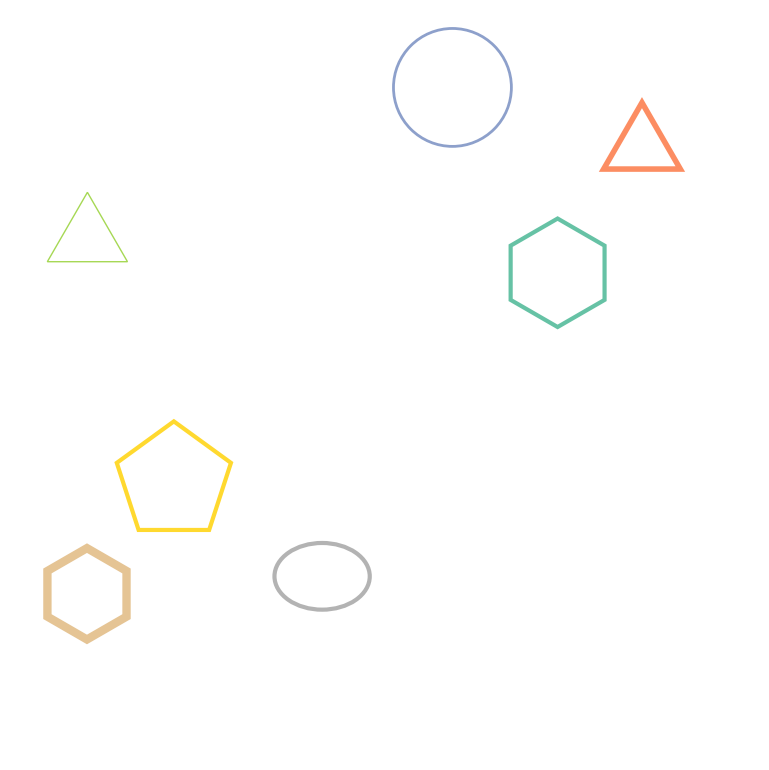[{"shape": "hexagon", "thickness": 1.5, "radius": 0.35, "center": [0.724, 0.646]}, {"shape": "triangle", "thickness": 2, "radius": 0.29, "center": [0.834, 0.809]}, {"shape": "circle", "thickness": 1, "radius": 0.38, "center": [0.588, 0.886]}, {"shape": "triangle", "thickness": 0.5, "radius": 0.3, "center": [0.114, 0.69]}, {"shape": "pentagon", "thickness": 1.5, "radius": 0.39, "center": [0.226, 0.375]}, {"shape": "hexagon", "thickness": 3, "radius": 0.3, "center": [0.113, 0.229]}, {"shape": "oval", "thickness": 1.5, "radius": 0.31, "center": [0.418, 0.252]}]